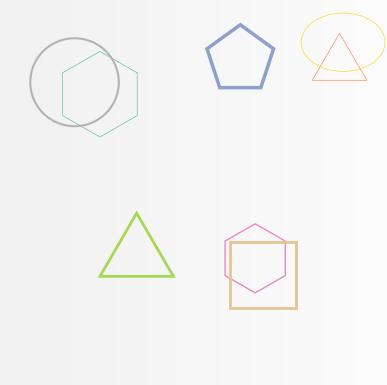[{"shape": "hexagon", "thickness": 0.5, "radius": 0.56, "center": [0.258, 0.755]}, {"shape": "triangle", "thickness": 0.5, "radius": 0.41, "center": [0.876, 0.832]}, {"shape": "pentagon", "thickness": 2.5, "radius": 0.45, "center": [0.62, 0.845]}, {"shape": "hexagon", "thickness": 1, "radius": 0.45, "center": [0.659, 0.329]}, {"shape": "triangle", "thickness": 2, "radius": 0.55, "center": [0.353, 0.337]}, {"shape": "oval", "thickness": 0.5, "radius": 0.54, "center": [0.885, 0.89]}, {"shape": "square", "thickness": 2, "radius": 0.43, "center": [0.679, 0.285]}, {"shape": "circle", "thickness": 1.5, "radius": 0.57, "center": [0.192, 0.786]}]